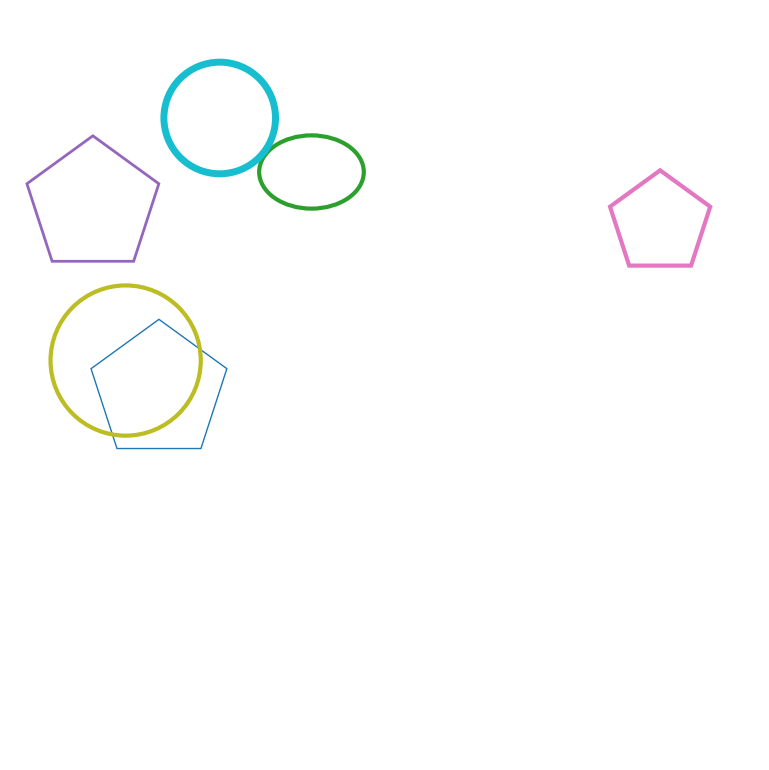[{"shape": "pentagon", "thickness": 0.5, "radius": 0.46, "center": [0.206, 0.493]}, {"shape": "oval", "thickness": 1.5, "radius": 0.34, "center": [0.405, 0.777]}, {"shape": "pentagon", "thickness": 1, "radius": 0.45, "center": [0.121, 0.734]}, {"shape": "pentagon", "thickness": 1.5, "radius": 0.34, "center": [0.857, 0.71]}, {"shape": "circle", "thickness": 1.5, "radius": 0.49, "center": [0.163, 0.532]}, {"shape": "circle", "thickness": 2.5, "radius": 0.36, "center": [0.285, 0.847]}]